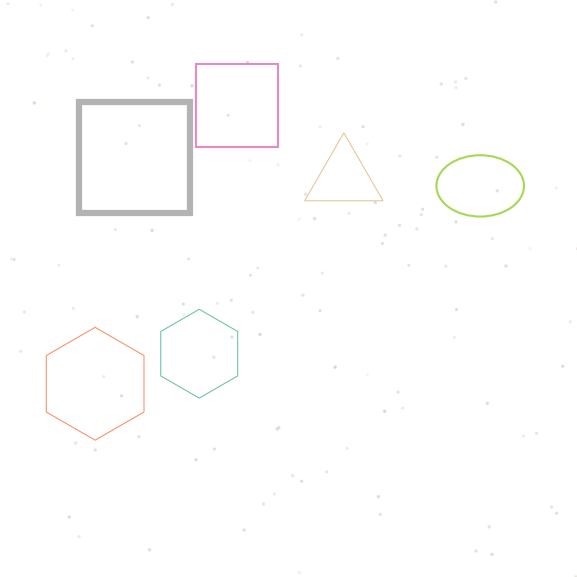[{"shape": "hexagon", "thickness": 0.5, "radius": 0.38, "center": [0.345, 0.387]}, {"shape": "hexagon", "thickness": 0.5, "radius": 0.49, "center": [0.165, 0.335]}, {"shape": "square", "thickness": 1, "radius": 0.36, "center": [0.41, 0.817]}, {"shape": "oval", "thickness": 1, "radius": 0.38, "center": [0.832, 0.677]}, {"shape": "triangle", "thickness": 0.5, "radius": 0.39, "center": [0.595, 0.691]}, {"shape": "square", "thickness": 3, "radius": 0.48, "center": [0.233, 0.727]}]